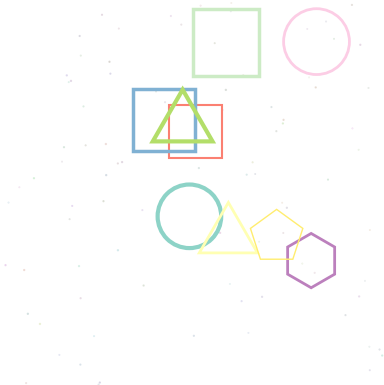[{"shape": "circle", "thickness": 3, "radius": 0.41, "center": [0.492, 0.438]}, {"shape": "triangle", "thickness": 2, "radius": 0.44, "center": [0.593, 0.387]}, {"shape": "square", "thickness": 1.5, "radius": 0.34, "center": [0.507, 0.658]}, {"shape": "square", "thickness": 2.5, "radius": 0.4, "center": [0.426, 0.688]}, {"shape": "triangle", "thickness": 3, "radius": 0.45, "center": [0.474, 0.678]}, {"shape": "circle", "thickness": 2, "radius": 0.43, "center": [0.822, 0.892]}, {"shape": "hexagon", "thickness": 2, "radius": 0.35, "center": [0.808, 0.323]}, {"shape": "square", "thickness": 2.5, "radius": 0.43, "center": [0.587, 0.891]}, {"shape": "pentagon", "thickness": 1, "radius": 0.36, "center": [0.719, 0.385]}]